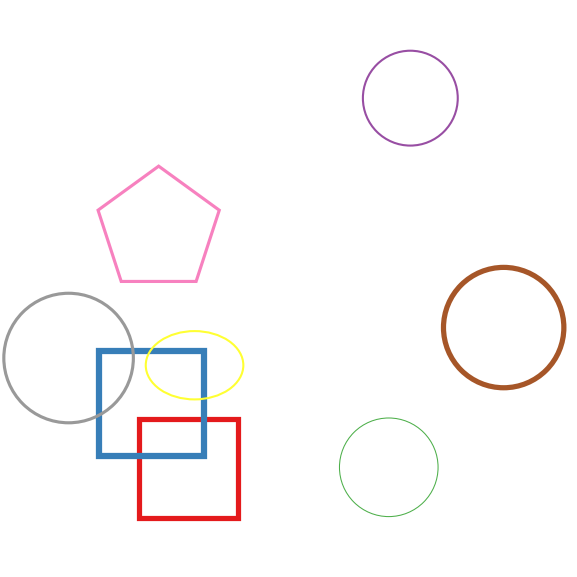[{"shape": "square", "thickness": 2.5, "radius": 0.43, "center": [0.326, 0.187]}, {"shape": "square", "thickness": 3, "radius": 0.46, "center": [0.263, 0.3]}, {"shape": "circle", "thickness": 0.5, "radius": 0.43, "center": [0.673, 0.19]}, {"shape": "circle", "thickness": 1, "radius": 0.41, "center": [0.711, 0.829]}, {"shape": "oval", "thickness": 1, "radius": 0.42, "center": [0.337, 0.367]}, {"shape": "circle", "thickness": 2.5, "radius": 0.52, "center": [0.872, 0.432]}, {"shape": "pentagon", "thickness": 1.5, "radius": 0.55, "center": [0.275, 0.601]}, {"shape": "circle", "thickness": 1.5, "radius": 0.56, "center": [0.119, 0.379]}]